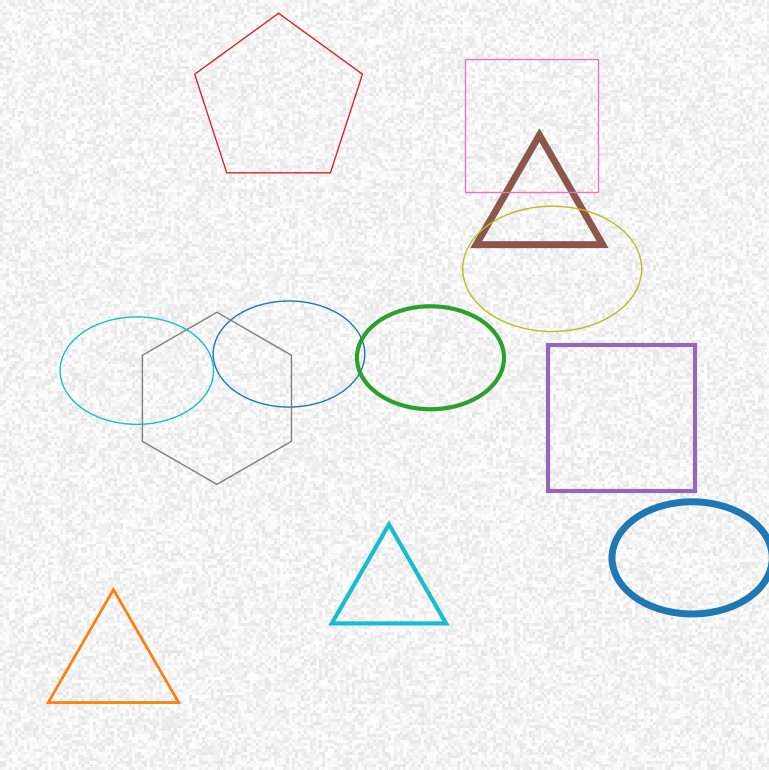[{"shape": "oval", "thickness": 0.5, "radius": 0.49, "center": [0.375, 0.54]}, {"shape": "oval", "thickness": 2.5, "radius": 0.52, "center": [0.899, 0.275]}, {"shape": "triangle", "thickness": 1, "radius": 0.49, "center": [0.147, 0.136]}, {"shape": "oval", "thickness": 1.5, "radius": 0.48, "center": [0.559, 0.535]}, {"shape": "pentagon", "thickness": 0.5, "radius": 0.57, "center": [0.362, 0.868]}, {"shape": "square", "thickness": 1.5, "radius": 0.48, "center": [0.807, 0.457]}, {"shape": "triangle", "thickness": 2.5, "radius": 0.47, "center": [0.701, 0.73]}, {"shape": "square", "thickness": 0.5, "radius": 0.43, "center": [0.69, 0.837]}, {"shape": "hexagon", "thickness": 0.5, "radius": 0.56, "center": [0.282, 0.483]}, {"shape": "oval", "thickness": 0.5, "radius": 0.58, "center": [0.717, 0.651]}, {"shape": "oval", "thickness": 0.5, "radius": 0.5, "center": [0.178, 0.519]}, {"shape": "triangle", "thickness": 1.5, "radius": 0.43, "center": [0.505, 0.233]}]